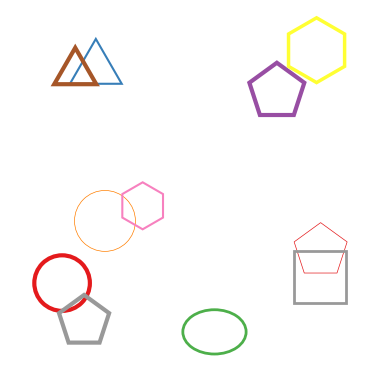[{"shape": "circle", "thickness": 3, "radius": 0.36, "center": [0.161, 0.265]}, {"shape": "pentagon", "thickness": 0.5, "radius": 0.36, "center": [0.833, 0.349]}, {"shape": "triangle", "thickness": 1.5, "radius": 0.39, "center": [0.249, 0.821]}, {"shape": "oval", "thickness": 2, "radius": 0.41, "center": [0.557, 0.138]}, {"shape": "pentagon", "thickness": 3, "radius": 0.37, "center": [0.719, 0.762]}, {"shape": "circle", "thickness": 0.5, "radius": 0.4, "center": [0.273, 0.426]}, {"shape": "hexagon", "thickness": 2.5, "radius": 0.42, "center": [0.822, 0.87]}, {"shape": "triangle", "thickness": 3, "radius": 0.32, "center": [0.195, 0.813]}, {"shape": "hexagon", "thickness": 1.5, "radius": 0.31, "center": [0.371, 0.465]}, {"shape": "square", "thickness": 2, "radius": 0.34, "center": [0.831, 0.281]}, {"shape": "pentagon", "thickness": 3, "radius": 0.34, "center": [0.218, 0.165]}]